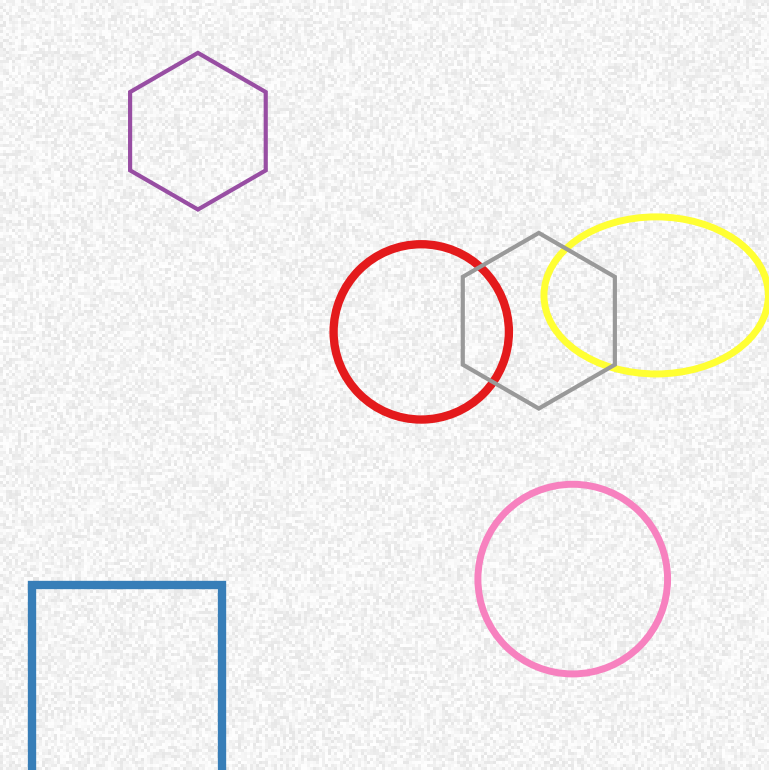[{"shape": "circle", "thickness": 3, "radius": 0.57, "center": [0.547, 0.569]}, {"shape": "square", "thickness": 3, "radius": 0.62, "center": [0.165, 0.117]}, {"shape": "hexagon", "thickness": 1.5, "radius": 0.51, "center": [0.257, 0.83]}, {"shape": "oval", "thickness": 2.5, "radius": 0.73, "center": [0.852, 0.616]}, {"shape": "circle", "thickness": 2.5, "radius": 0.62, "center": [0.744, 0.248]}, {"shape": "hexagon", "thickness": 1.5, "radius": 0.57, "center": [0.7, 0.583]}]